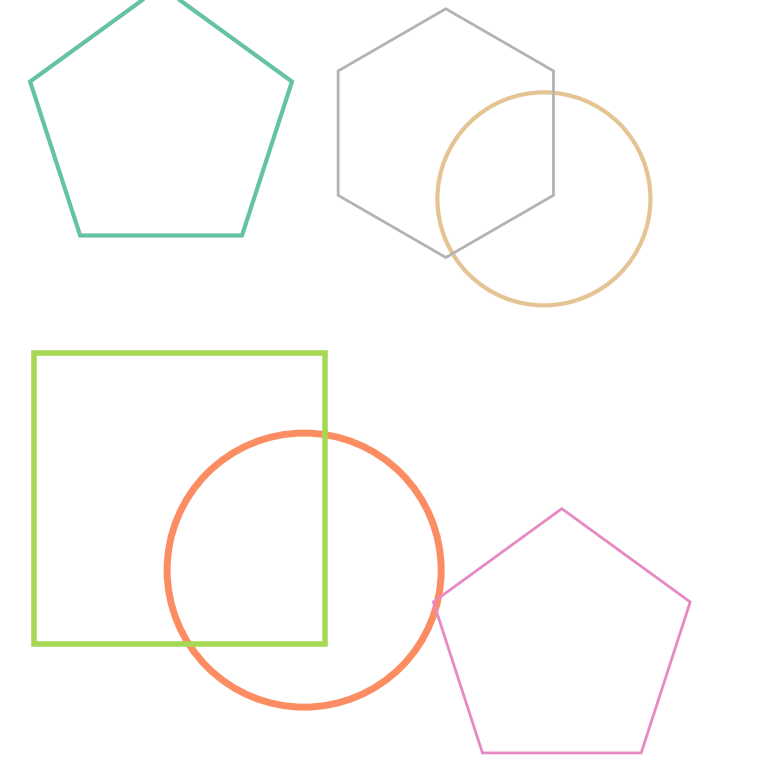[{"shape": "pentagon", "thickness": 1.5, "radius": 0.89, "center": [0.209, 0.839]}, {"shape": "circle", "thickness": 2.5, "radius": 0.89, "center": [0.395, 0.26]}, {"shape": "pentagon", "thickness": 1, "radius": 0.88, "center": [0.73, 0.164]}, {"shape": "square", "thickness": 2, "radius": 0.95, "center": [0.233, 0.352]}, {"shape": "circle", "thickness": 1.5, "radius": 0.69, "center": [0.706, 0.742]}, {"shape": "hexagon", "thickness": 1, "radius": 0.81, "center": [0.579, 0.827]}]